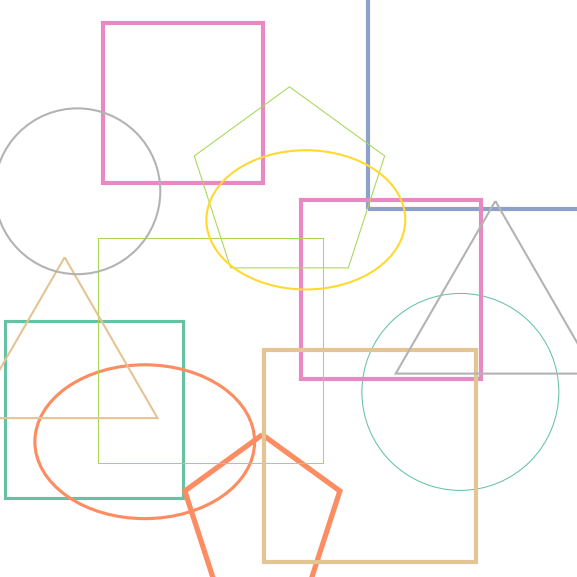[{"shape": "circle", "thickness": 0.5, "radius": 0.85, "center": [0.797, 0.32]}, {"shape": "square", "thickness": 1.5, "radius": 0.77, "center": [0.163, 0.29]}, {"shape": "pentagon", "thickness": 2.5, "radius": 0.71, "center": [0.454, 0.105]}, {"shape": "oval", "thickness": 1.5, "radius": 0.95, "center": [0.251, 0.234]}, {"shape": "square", "thickness": 2, "radius": 0.99, "center": [0.836, 0.837]}, {"shape": "square", "thickness": 2, "radius": 0.78, "center": [0.677, 0.498]}, {"shape": "square", "thickness": 2, "radius": 0.69, "center": [0.317, 0.82]}, {"shape": "pentagon", "thickness": 0.5, "radius": 0.87, "center": [0.501, 0.675]}, {"shape": "square", "thickness": 0.5, "radius": 0.97, "center": [0.365, 0.392]}, {"shape": "oval", "thickness": 1, "radius": 0.86, "center": [0.53, 0.618]}, {"shape": "triangle", "thickness": 1, "radius": 0.93, "center": [0.112, 0.368]}, {"shape": "square", "thickness": 2, "radius": 0.92, "center": [0.64, 0.209]}, {"shape": "triangle", "thickness": 1, "radius": 1.0, "center": [0.858, 0.452]}, {"shape": "circle", "thickness": 1, "radius": 0.72, "center": [0.134, 0.668]}]